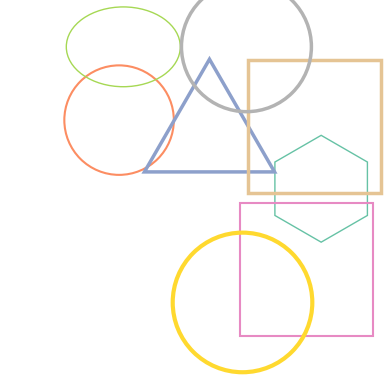[{"shape": "hexagon", "thickness": 1, "radius": 0.69, "center": [0.834, 0.51]}, {"shape": "circle", "thickness": 1.5, "radius": 0.71, "center": [0.309, 0.688]}, {"shape": "triangle", "thickness": 2.5, "radius": 0.98, "center": [0.544, 0.651]}, {"shape": "square", "thickness": 1.5, "radius": 0.87, "center": [0.795, 0.299]}, {"shape": "oval", "thickness": 1, "radius": 0.74, "center": [0.32, 0.878]}, {"shape": "circle", "thickness": 3, "radius": 0.91, "center": [0.63, 0.214]}, {"shape": "square", "thickness": 2.5, "radius": 0.86, "center": [0.816, 0.67]}, {"shape": "circle", "thickness": 2.5, "radius": 0.84, "center": [0.64, 0.879]}]